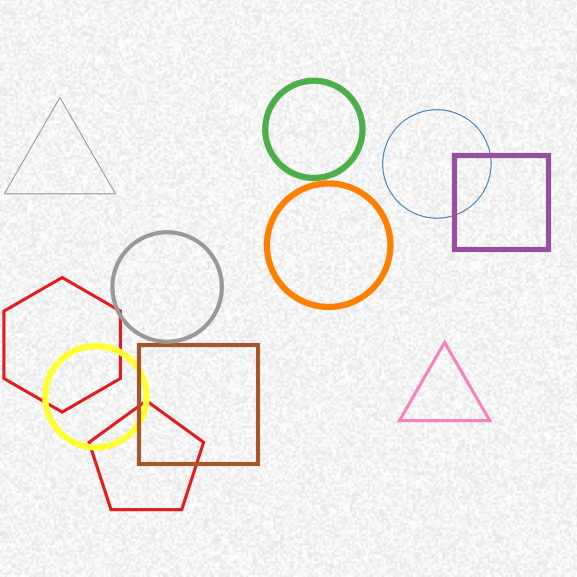[{"shape": "hexagon", "thickness": 1.5, "radius": 0.58, "center": [0.108, 0.402]}, {"shape": "pentagon", "thickness": 1.5, "radius": 0.52, "center": [0.253, 0.201]}, {"shape": "circle", "thickness": 0.5, "radius": 0.47, "center": [0.757, 0.715]}, {"shape": "circle", "thickness": 3, "radius": 0.42, "center": [0.543, 0.775]}, {"shape": "square", "thickness": 2.5, "radius": 0.41, "center": [0.867, 0.649]}, {"shape": "circle", "thickness": 3, "radius": 0.53, "center": [0.569, 0.575]}, {"shape": "circle", "thickness": 3, "radius": 0.44, "center": [0.166, 0.312]}, {"shape": "square", "thickness": 2, "radius": 0.52, "center": [0.345, 0.298]}, {"shape": "triangle", "thickness": 1.5, "radius": 0.45, "center": [0.77, 0.316]}, {"shape": "circle", "thickness": 2, "radius": 0.47, "center": [0.289, 0.502]}, {"shape": "triangle", "thickness": 0.5, "radius": 0.56, "center": [0.104, 0.719]}]